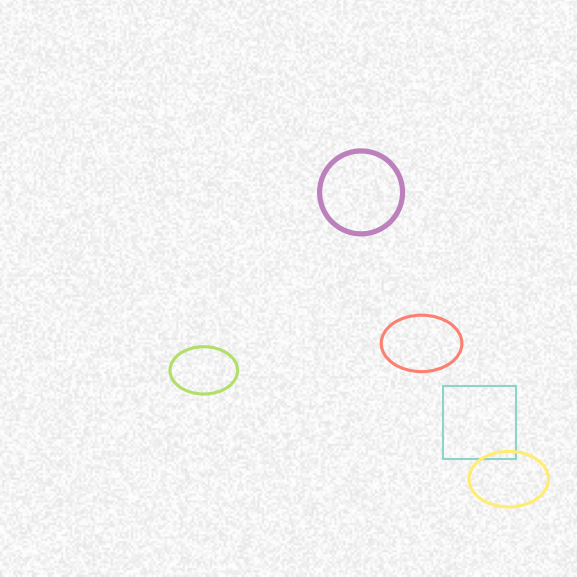[{"shape": "square", "thickness": 1, "radius": 0.32, "center": [0.831, 0.268]}, {"shape": "oval", "thickness": 1.5, "radius": 0.35, "center": [0.73, 0.405]}, {"shape": "oval", "thickness": 1.5, "radius": 0.29, "center": [0.353, 0.358]}, {"shape": "circle", "thickness": 2.5, "radius": 0.36, "center": [0.625, 0.666]}, {"shape": "oval", "thickness": 1.5, "radius": 0.34, "center": [0.881, 0.169]}]